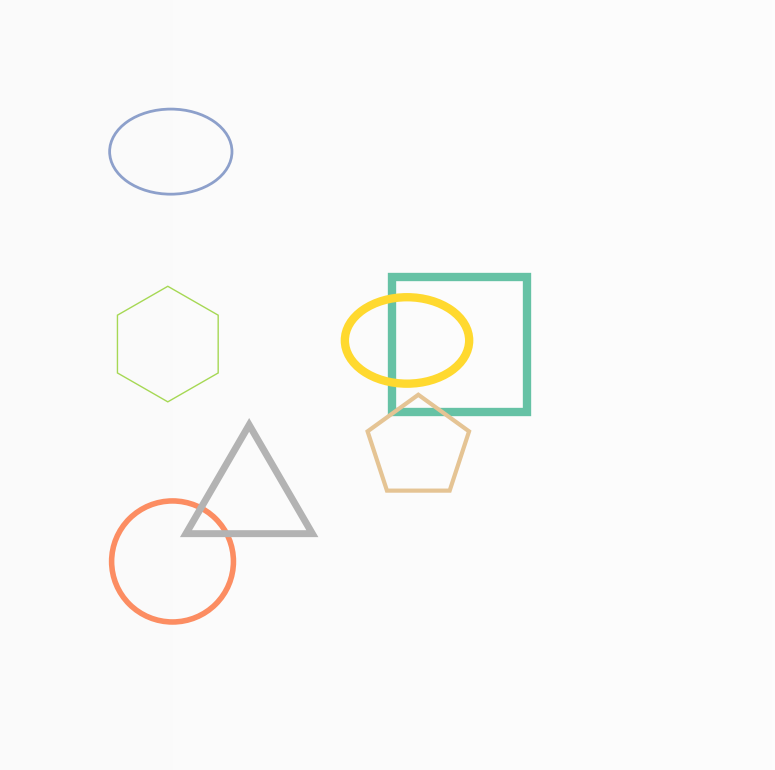[{"shape": "square", "thickness": 3, "radius": 0.44, "center": [0.593, 0.552]}, {"shape": "circle", "thickness": 2, "radius": 0.39, "center": [0.223, 0.271]}, {"shape": "oval", "thickness": 1, "radius": 0.39, "center": [0.22, 0.803]}, {"shape": "hexagon", "thickness": 0.5, "radius": 0.38, "center": [0.217, 0.553]}, {"shape": "oval", "thickness": 3, "radius": 0.4, "center": [0.525, 0.558]}, {"shape": "pentagon", "thickness": 1.5, "radius": 0.34, "center": [0.54, 0.419]}, {"shape": "triangle", "thickness": 2.5, "radius": 0.47, "center": [0.322, 0.354]}]